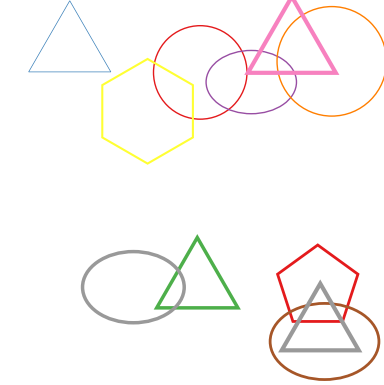[{"shape": "pentagon", "thickness": 2, "radius": 0.55, "center": [0.825, 0.254]}, {"shape": "circle", "thickness": 1, "radius": 0.61, "center": [0.52, 0.812]}, {"shape": "triangle", "thickness": 0.5, "radius": 0.62, "center": [0.181, 0.875]}, {"shape": "triangle", "thickness": 2.5, "radius": 0.61, "center": [0.512, 0.261]}, {"shape": "oval", "thickness": 1, "radius": 0.59, "center": [0.653, 0.787]}, {"shape": "circle", "thickness": 1, "radius": 0.71, "center": [0.862, 0.841]}, {"shape": "hexagon", "thickness": 1.5, "radius": 0.68, "center": [0.383, 0.711]}, {"shape": "oval", "thickness": 2, "radius": 0.71, "center": [0.843, 0.113]}, {"shape": "triangle", "thickness": 3, "radius": 0.66, "center": [0.758, 0.877]}, {"shape": "oval", "thickness": 2.5, "radius": 0.66, "center": [0.346, 0.254]}, {"shape": "triangle", "thickness": 3, "radius": 0.58, "center": [0.832, 0.148]}]